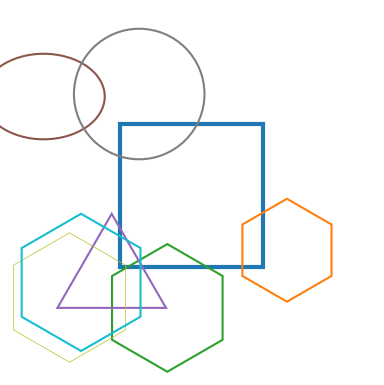[{"shape": "square", "thickness": 3, "radius": 0.93, "center": [0.497, 0.493]}, {"shape": "hexagon", "thickness": 1.5, "radius": 0.67, "center": [0.745, 0.35]}, {"shape": "hexagon", "thickness": 1.5, "radius": 0.83, "center": [0.435, 0.2]}, {"shape": "triangle", "thickness": 1.5, "radius": 0.81, "center": [0.29, 0.282]}, {"shape": "oval", "thickness": 1.5, "radius": 0.79, "center": [0.113, 0.749]}, {"shape": "circle", "thickness": 1.5, "radius": 0.85, "center": [0.362, 0.756]}, {"shape": "hexagon", "thickness": 0.5, "radius": 0.84, "center": [0.181, 0.227]}, {"shape": "hexagon", "thickness": 1.5, "radius": 0.89, "center": [0.211, 0.267]}]